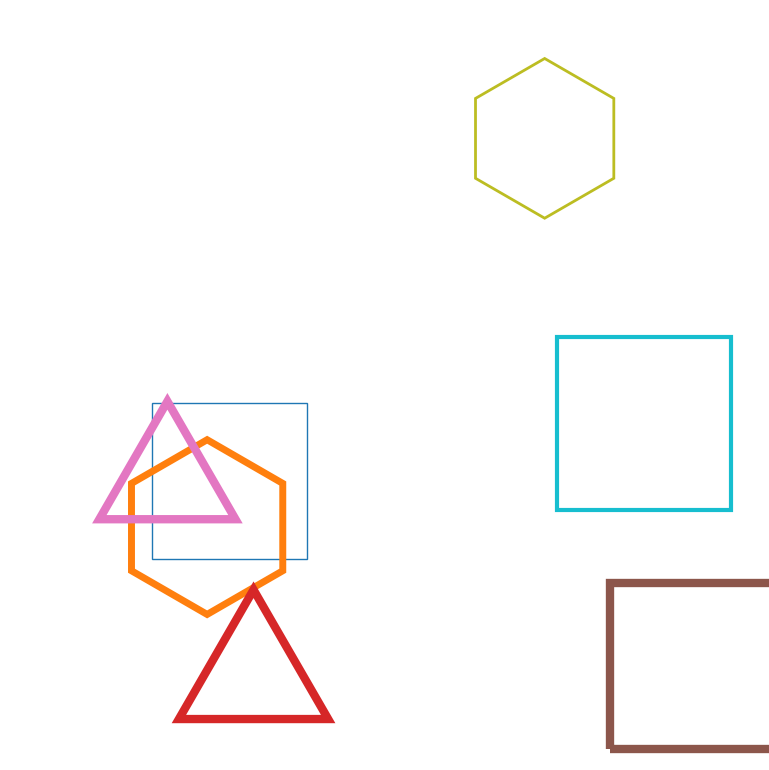[{"shape": "square", "thickness": 0.5, "radius": 0.51, "center": [0.298, 0.375]}, {"shape": "hexagon", "thickness": 2.5, "radius": 0.57, "center": [0.269, 0.315]}, {"shape": "triangle", "thickness": 3, "radius": 0.56, "center": [0.329, 0.122]}, {"shape": "square", "thickness": 3, "radius": 0.54, "center": [0.9, 0.136]}, {"shape": "triangle", "thickness": 3, "radius": 0.51, "center": [0.217, 0.377]}, {"shape": "hexagon", "thickness": 1, "radius": 0.52, "center": [0.707, 0.82]}, {"shape": "square", "thickness": 1.5, "radius": 0.56, "center": [0.836, 0.45]}]